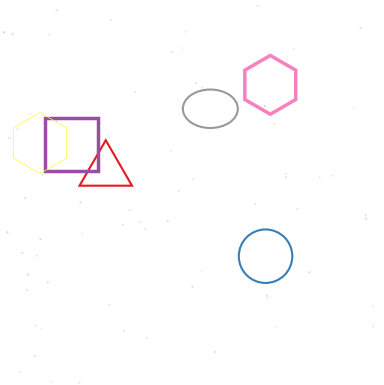[{"shape": "triangle", "thickness": 1.5, "radius": 0.39, "center": [0.275, 0.557]}, {"shape": "circle", "thickness": 1.5, "radius": 0.35, "center": [0.69, 0.335]}, {"shape": "square", "thickness": 2.5, "radius": 0.34, "center": [0.187, 0.624]}, {"shape": "hexagon", "thickness": 0.5, "radius": 0.4, "center": [0.104, 0.629]}, {"shape": "hexagon", "thickness": 2.5, "radius": 0.38, "center": [0.702, 0.78]}, {"shape": "oval", "thickness": 1.5, "radius": 0.36, "center": [0.546, 0.718]}]